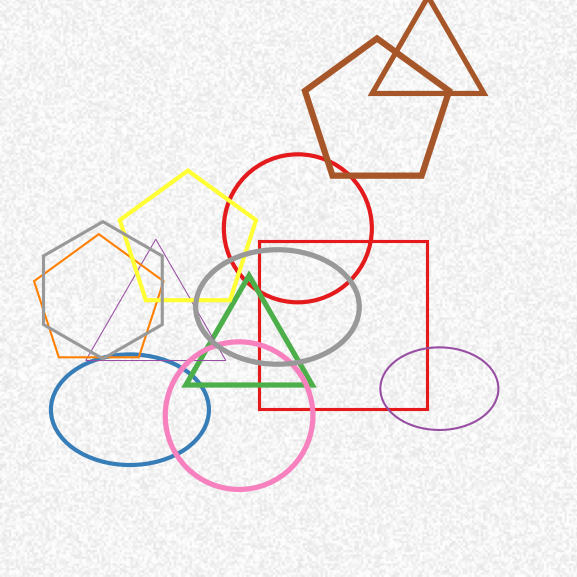[{"shape": "circle", "thickness": 2, "radius": 0.64, "center": [0.516, 0.604]}, {"shape": "square", "thickness": 1.5, "radius": 0.73, "center": [0.594, 0.437]}, {"shape": "oval", "thickness": 2, "radius": 0.68, "center": [0.225, 0.29]}, {"shape": "triangle", "thickness": 2.5, "radius": 0.63, "center": [0.431, 0.396]}, {"shape": "triangle", "thickness": 0.5, "radius": 0.7, "center": [0.27, 0.445]}, {"shape": "oval", "thickness": 1, "radius": 0.51, "center": [0.761, 0.326]}, {"shape": "pentagon", "thickness": 1, "radius": 0.59, "center": [0.171, 0.476]}, {"shape": "pentagon", "thickness": 2, "radius": 0.62, "center": [0.325, 0.58]}, {"shape": "triangle", "thickness": 2.5, "radius": 0.56, "center": [0.741, 0.893]}, {"shape": "pentagon", "thickness": 3, "radius": 0.66, "center": [0.653, 0.801]}, {"shape": "circle", "thickness": 2.5, "radius": 0.64, "center": [0.414, 0.279]}, {"shape": "hexagon", "thickness": 1.5, "radius": 0.59, "center": [0.178, 0.497]}, {"shape": "oval", "thickness": 2.5, "radius": 0.71, "center": [0.48, 0.468]}]